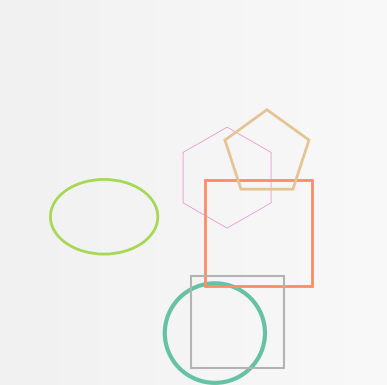[{"shape": "circle", "thickness": 3, "radius": 0.65, "center": [0.555, 0.135]}, {"shape": "square", "thickness": 2, "radius": 0.69, "center": [0.667, 0.395]}, {"shape": "hexagon", "thickness": 0.5, "radius": 0.66, "center": [0.586, 0.539]}, {"shape": "oval", "thickness": 2, "radius": 0.69, "center": [0.269, 0.437]}, {"shape": "pentagon", "thickness": 2, "radius": 0.57, "center": [0.689, 0.601]}, {"shape": "square", "thickness": 1.5, "radius": 0.6, "center": [0.613, 0.164]}]